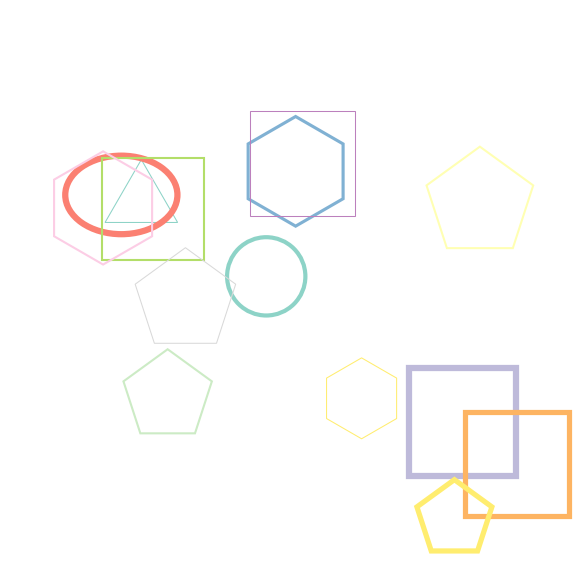[{"shape": "circle", "thickness": 2, "radius": 0.34, "center": [0.461, 0.521]}, {"shape": "triangle", "thickness": 0.5, "radius": 0.36, "center": [0.245, 0.65]}, {"shape": "pentagon", "thickness": 1, "radius": 0.49, "center": [0.831, 0.648]}, {"shape": "square", "thickness": 3, "radius": 0.46, "center": [0.801, 0.268]}, {"shape": "oval", "thickness": 3, "radius": 0.49, "center": [0.21, 0.662]}, {"shape": "hexagon", "thickness": 1.5, "radius": 0.47, "center": [0.512, 0.702]}, {"shape": "square", "thickness": 2.5, "radius": 0.45, "center": [0.896, 0.196]}, {"shape": "square", "thickness": 1, "radius": 0.44, "center": [0.264, 0.637]}, {"shape": "hexagon", "thickness": 1, "radius": 0.49, "center": [0.179, 0.639]}, {"shape": "pentagon", "thickness": 0.5, "radius": 0.46, "center": [0.321, 0.479]}, {"shape": "square", "thickness": 0.5, "radius": 0.45, "center": [0.524, 0.716]}, {"shape": "pentagon", "thickness": 1, "radius": 0.4, "center": [0.29, 0.314]}, {"shape": "hexagon", "thickness": 0.5, "radius": 0.35, "center": [0.626, 0.309]}, {"shape": "pentagon", "thickness": 2.5, "radius": 0.34, "center": [0.787, 0.1]}]